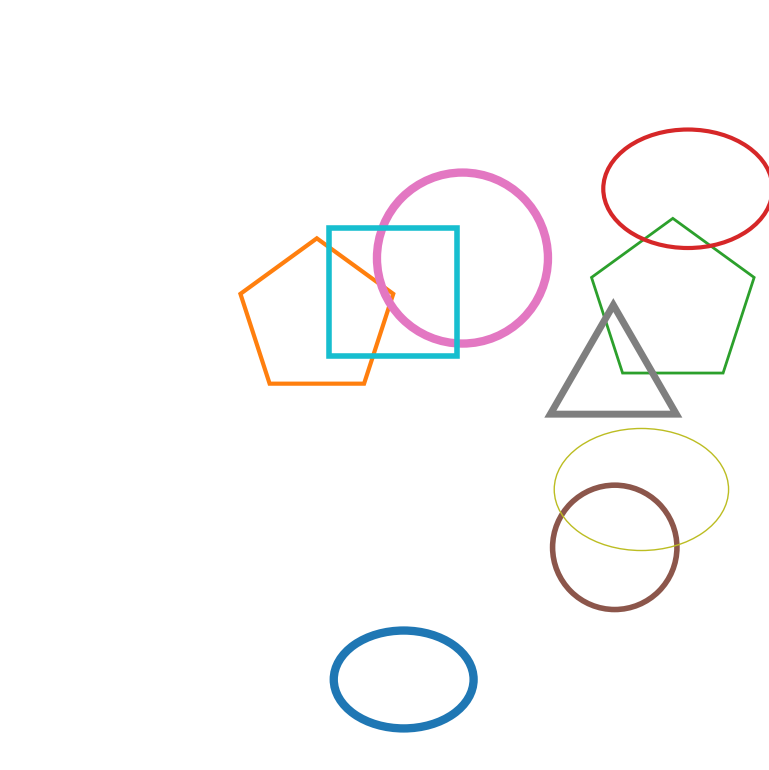[{"shape": "oval", "thickness": 3, "radius": 0.45, "center": [0.524, 0.118]}, {"shape": "pentagon", "thickness": 1.5, "radius": 0.52, "center": [0.411, 0.586]}, {"shape": "pentagon", "thickness": 1, "radius": 0.56, "center": [0.874, 0.605]}, {"shape": "oval", "thickness": 1.5, "radius": 0.55, "center": [0.893, 0.755]}, {"shape": "circle", "thickness": 2, "radius": 0.4, "center": [0.798, 0.289]}, {"shape": "circle", "thickness": 3, "radius": 0.56, "center": [0.601, 0.665]}, {"shape": "triangle", "thickness": 2.5, "radius": 0.47, "center": [0.797, 0.509]}, {"shape": "oval", "thickness": 0.5, "radius": 0.57, "center": [0.833, 0.364]}, {"shape": "square", "thickness": 2, "radius": 0.42, "center": [0.51, 0.621]}]